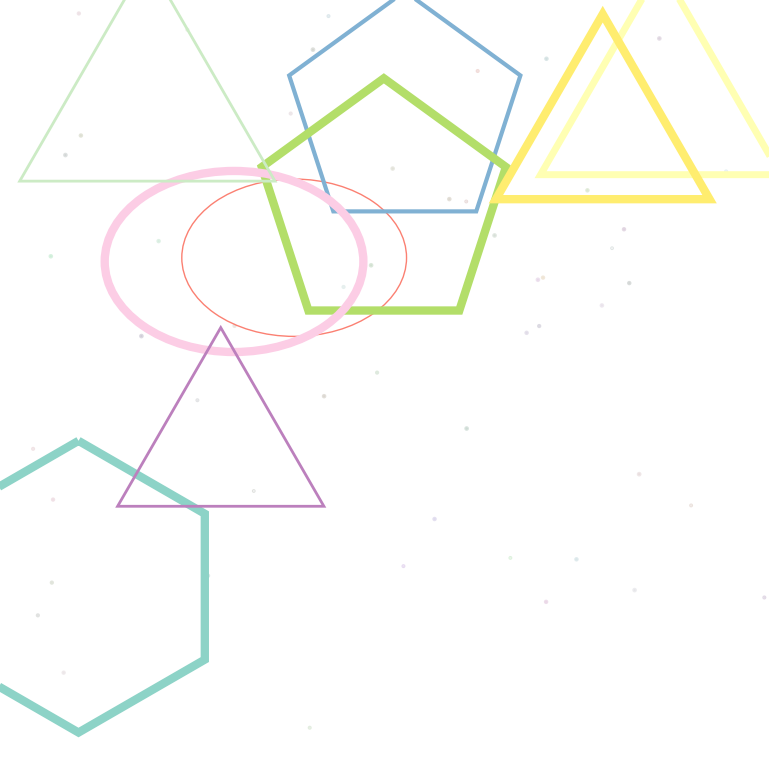[{"shape": "hexagon", "thickness": 3, "radius": 0.95, "center": [0.102, 0.238]}, {"shape": "triangle", "thickness": 2.5, "radius": 0.9, "center": [0.858, 0.863]}, {"shape": "oval", "thickness": 0.5, "radius": 0.73, "center": [0.382, 0.665]}, {"shape": "pentagon", "thickness": 1.5, "radius": 0.79, "center": [0.526, 0.853]}, {"shape": "pentagon", "thickness": 3, "radius": 0.83, "center": [0.499, 0.732]}, {"shape": "oval", "thickness": 3, "radius": 0.84, "center": [0.304, 0.66]}, {"shape": "triangle", "thickness": 1, "radius": 0.77, "center": [0.287, 0.42]}, {"shape": "triangle", "thickness": 1, "radius": 0.96, "center": [0.191, 0.86]}, {"shape": "triangle", "thickness": 3, "radius": 0.8, "center": [0.783, 0.821]}]